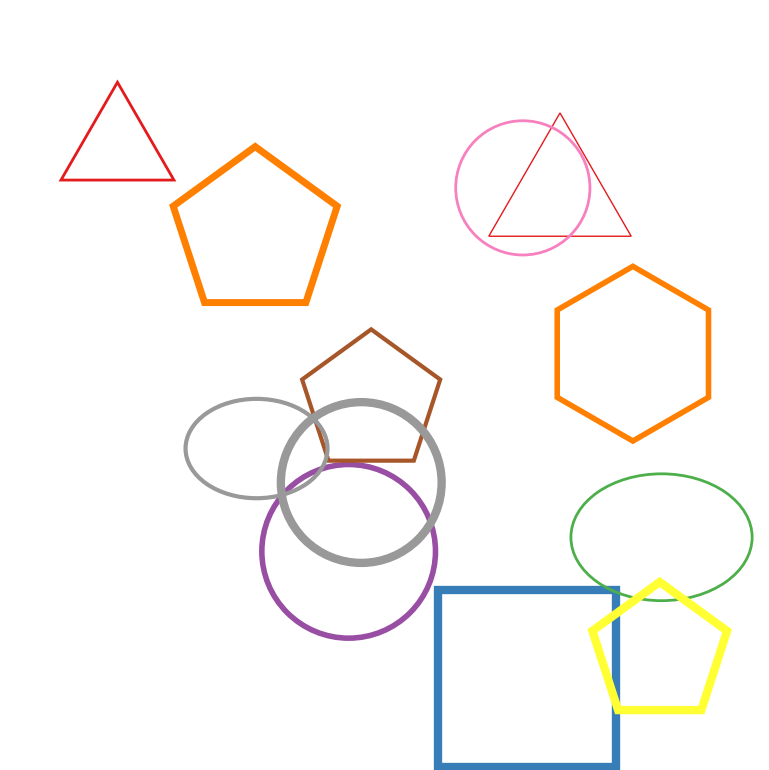[{"shape": "triangle", "thickness": 1, "radius": 0.42, "center": [0.153, 0.808]}, {"shape": "triangle", "thickness": 0.5, "radius": 0.53, "center": [0.727, 0.747]}, {"shape": "square", "thickness": 3, "radius": 0.58, "center": [0.685, 0.119]}, {"shape": "oval", "thickness": 1, "radius": 0.59, "center": [0.859, 0.302]}, {"shape": "circle", "thickness": 2, "radius": 0.56, "center": [0.453, 0.284]}, {"shape": "pentagon", "thickness": 2.5, "radius": 0.56, "center": [0.331, 0.698]}, {"shape": "hexagon", "thickness": 2, "radius": 0.57, "center": [0.822, 0.541]}, {"shape": "pentagon", "thickness": 3, "radius": 0.46, "center": [0.857, 0.152]}, {"shape": "pentagon", "thickness": 1.5, "radius": 0.47, "center": [0.482, 0.478]}, {"shape": "circle", "thickness": 1, "radius": 0.44, "center": [0.679, 0.756]}, {"shape": "circle", "thickness": 3, "radius": 0.52, "center": [0.469, 0.373]}, {"shape": "oval", "thickness": 1.5, "radius": 0.46, "center": [0.333, 0.417]}]